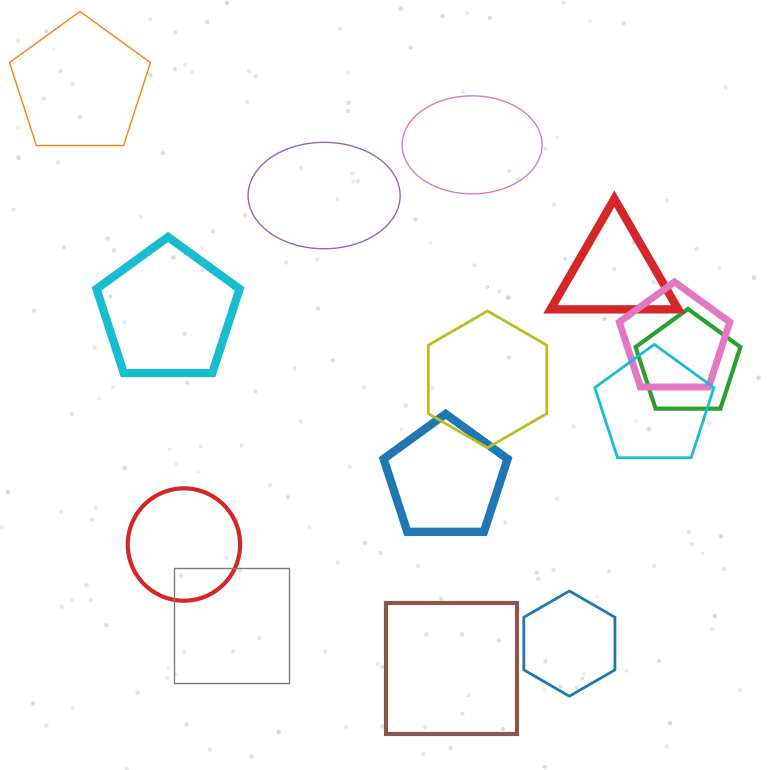[{"shape": "hexagon", "thickness": 1, "radius": 0.34, "center": [0.739, 0.164]}, {"shape": "pentagon", "thickness": 3, "radius": 0.42, "center": [0.579, 0.378]}, {"shape": "pentagon", "thickness": 0.5, "radius": 0.48, "center": [0.104, 0.889]}, {"shape": "pentagon", "thickness": 1.5, "radius": 0.36, "center": [0.894, 0.527]}, {"shape": "circle", "thickness": 1.5, "radius": 0.36, "center": [0.239, 0.293]}, {"shape": "triangle", "thickness": 3, "radius": 0.48, "center": [0.798, 0.646]}, {"shape": "oval", "thickness": 0.5, "radius": 0.49, "center": [0.421, 0.746]}, {"shape": "square", "thickness": 1.5, "radius": 0.43, "center": [0.587, 0.132]}, {"shape": "pentagon", "thickness": 2.5, "radius": 0.38, "center": [0.876, 0.558]}, {"shape": "oval", "thickness": 0.5, "radius": 0.45, "center": [0.613, 0.812]}, {"shape": "square", "thickness": 0.5, "radius": 0.37, "center": [0.301, 0.187]}, {"shape": "hexagon", "thickness": 1, "radius": 0.44, "center": [0.633, 0.507]}, {"shape": "pentagon", "thickness": 1, "radius": 0.41, "center": [0.85, 0.471]}, {"shape": "pentagon", "thickness": 3, "radius": 0.49, "center": [0.218, 0.595]}]